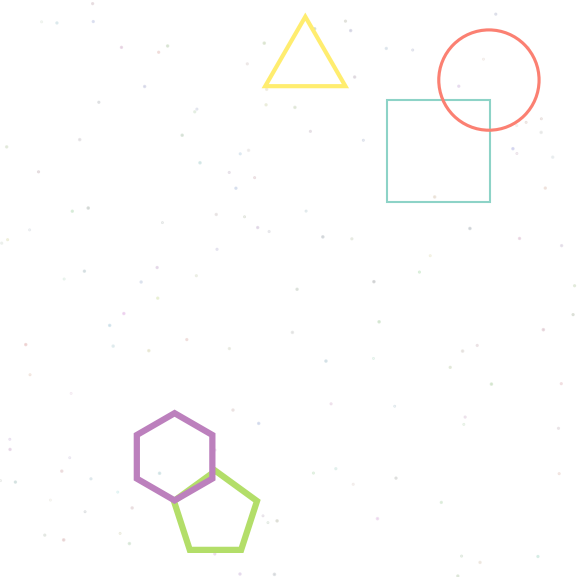[{"shape": "square", "thickness": 1, "radius": 0.44, "center": [0.76, 0.737]}, {"shape": "circle", "thickness": 1.5, "radius": 0.43, "center": [0.847, 0.861]}, {"shape": "pentagon", "thickness": 3, "radius": 0.38, "center": [0.373, 0.108]}, {"shape": "hexagon", "thickness": 3, "radius": 0.38, "center": [0.302, 0.208]}, {"shape": "triangle", "thickness": 2, "radius": 0.4, "center": [0.529, 0.89]}]